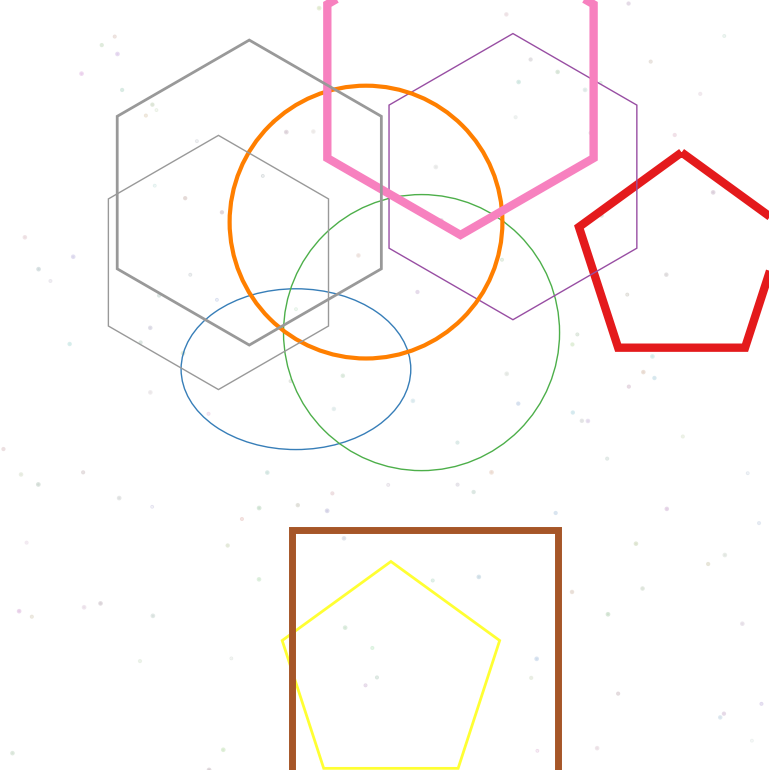[{"shape": "pentagon", "thickness": 3, "radius": 0.7, "center": [0.885, 0.662]}, {"shape": "oval", "thickness": 0.5, "radius": 0.75, "center": [0.384, 0.521]}, {"shape": "circle", "thickness": 0.5, "radius": 0.9, "center": [0.547, 0.568]}, {"shape": "hexagon", "thickness": 0.5, "radius": 0.93, "center": [0.666, 0.771]}, {"shape": "circle", "thickness": 1.5, "radius": 0.89, "center": [0.475, 0.712]}, {"shape": "pentagon", "thickness": 1, "radius": 0.74, "center": [0.508, 0.122]}, {"shape": "square", "thickness": 2.5, "radius": 0.86, "center": [0.552, 0.139]}, {"shape": "hexagon", "thickness": 3, "radius": 1.0, "center": [0.598, 0.894]}, {"shape": "hexagon", "thickness": 1, "radius": 0.99, "center": [0.324, 0.75]}, {"shape": "hexagon", "thickness": 0.5, "radius": 0.83, "center": [0.284, 0.659]}]